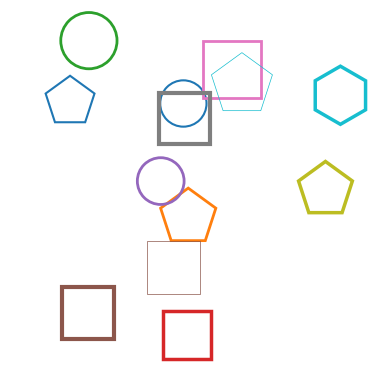[{"shape": "pentagon", "thickness": 1.5, "radius": 0.33, "center": [0.182, 0.736]}, {"shape": "circle", "thickness": 1.5, "radius": 0.3, "center": [0.476, 0.731]}, {"shape": "pentagon", "thickness": 2, "radius": 0.38, "center": [0.489, 0.436]}, {"shape": "circle", "thickness": 2, "radius": 0.37, "center": [0.231, 0.894]}, {"shape": "square", "thickness": 2.5, "radius": 0.31, "center": [0.486, 0.13]}, {"shape": "circle", "thickness": 2, "radius": 0.3, "center": [0.417, 0.53]}, {"shape": "square", "thickness": 3, "radius": 0.33, "center": [0.229, 0.187]}, {"shape": "square", "thickness": 0.5, "radius": 0.34, "center": [0.451, 0.305]}, {"shape": "square", "thickness": 2, "radius": 0.37, "center": [0.603, 0.82]}, {"shape": "square", "thickness": 3, "radius": 0.33, "center": [0.479, 0.691]}, {"shape": "pentagon", "thickness": 2.5, "radius": 0.37, "center": [0.845, 0.507]}, {"shape": "pentagon", "thickness": 0.5, "radius": 0.42, "center": [0.628, 0.78]}, {"shape": "hexagon", "thickness": 2.5, "radius": 0.38, "center": [0.884, 0.753]}]